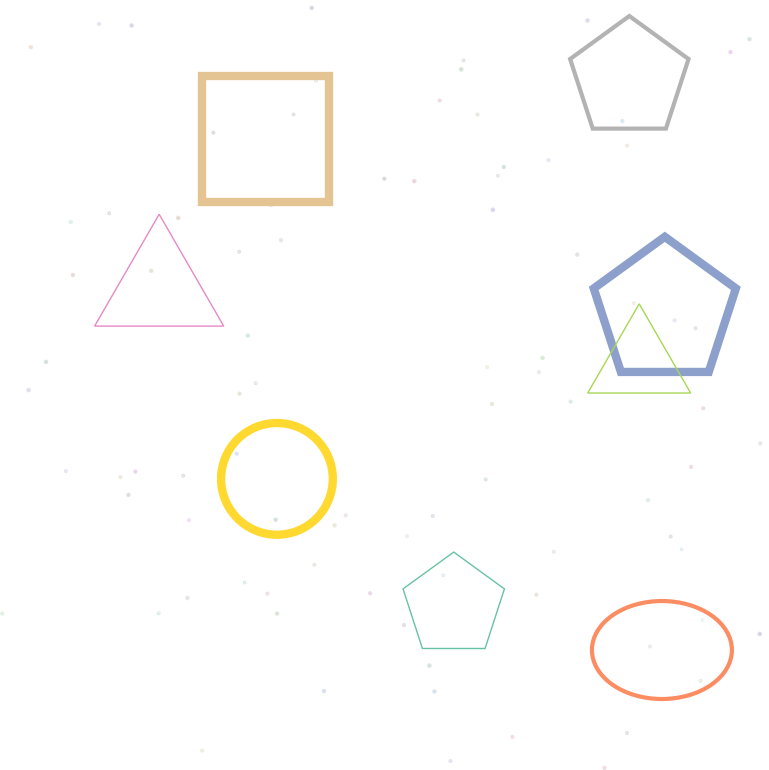[{"shape": "pentagon", "thickness": 0.5, "radius": 0.35, "center": [0.589, 0.214]}, {"shape": "oval", "thickness": 1.5, "radius": 0.45, "center": [0.86, 0.156]}, {"shape": "pentagon", "thickness": 3, "radius": 0.49, "center": [0.863, 0.595]}, {"shape": "triangle", "thickness": 0.5, "radius": 0.48, "center": [0.207, 0.625]}, {"shape": "triangle", "thickness": 0.5, "radius": 0.39, "center": [0.83, 0.528]}, {"shape": "circle", "thickness": 3, "radius": 0.36, "center": [0.36, 0.378]}, {"shape": "square", "thickness": 3, "radius": 0.41, "center": [0.345, 0.819]}, {"shape": "pentagon", "thickness": 1.5, "radius": 0.4, "center": [0.817, 0.898]}]